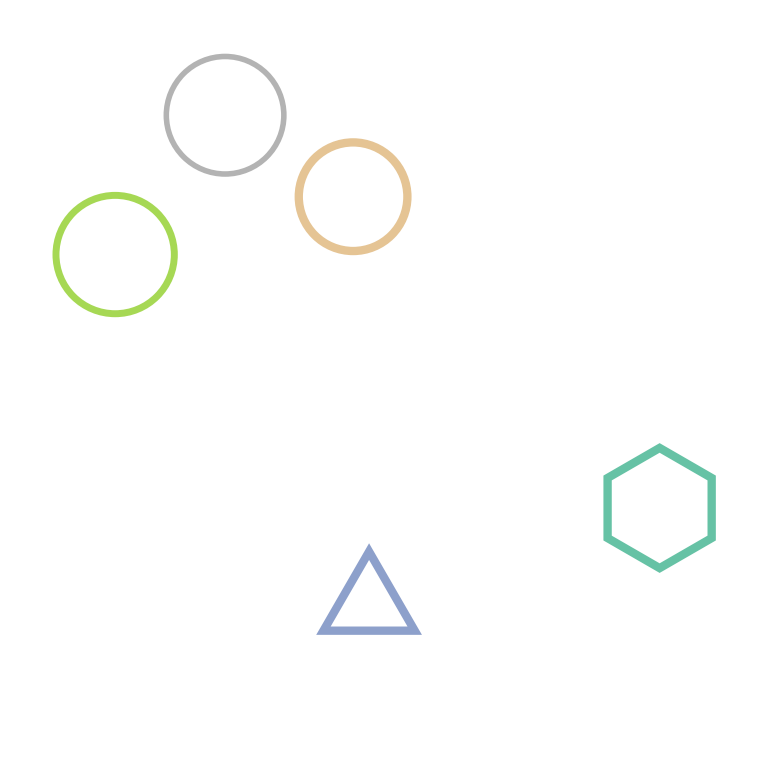[{"shape": "hexagon", "thickness": 3, "radius": 0.39, "center": [0.857, 0.34]}, {"shape": "triangle", "thickness": 3, "radius": 0.34, "center": [0.479, 0.215]}, {"shape": "circle", "thickness": 2.5, "radius": 0.38, "center": [0.15, 0.669]}, {"shape": "circle", "thickness": 3, "radius": 0.35, "center": [0.459, 0.745]}, {"shape": "circle", "thickness": 2, "radius": 0.38, "center": [0.292, 0.85]}]